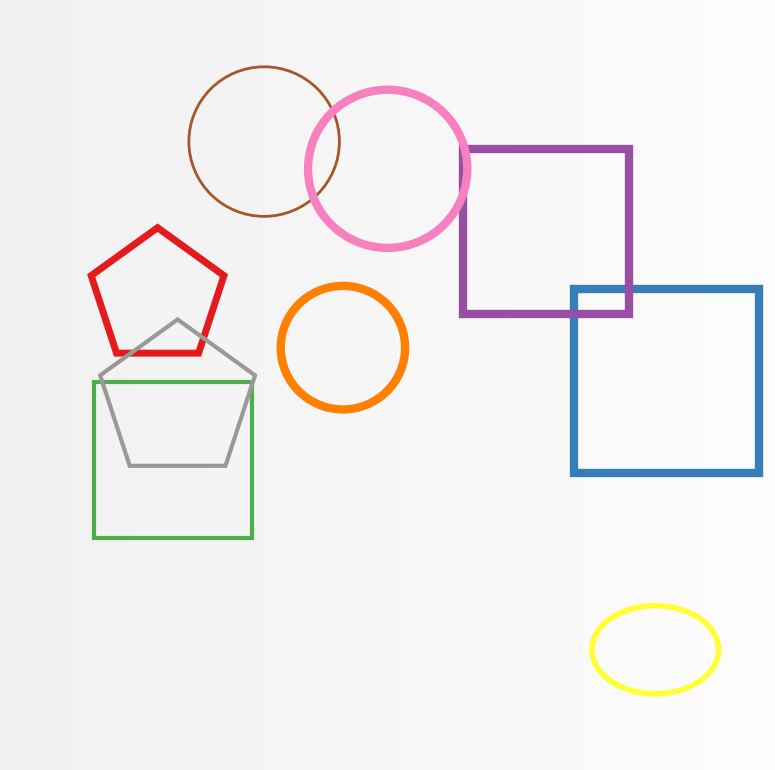[{"shape": "pentagon", "thickness": 2.5, "radius": 0.45, "center": [0.203, 0.614]}, {"shape": "square", "thickness": 3, "radius": 0.6, "center": [0.86, 0.505]}, {"shape": "square", "thickness": 1.5, "radius": 0.51, "center": [0.223, 0.402]}, {"shape": "square", "thickness": 3, "radius": 0.54, "center": [0.705, 0.7]}, {"shape": "circle", "thickness": 3, "radius": 0.4, "center": [0.442, 0.548]}, {"shape": "oval", "thickness": 2, "radius": 0.41, "center": [0.845, 0.156]}, {"shape": "circle", "thickness": 1, "radius": 0.49, "center": [0.341, 0.816]}, {"shape": "circle", "thickness": 3, "radius": 0.51, "center": [0.5, 0.781]}, {"shape": "pentagon", "thickness": 1.5, "radius": 0.53, "center": [0.229, 0.48]}]